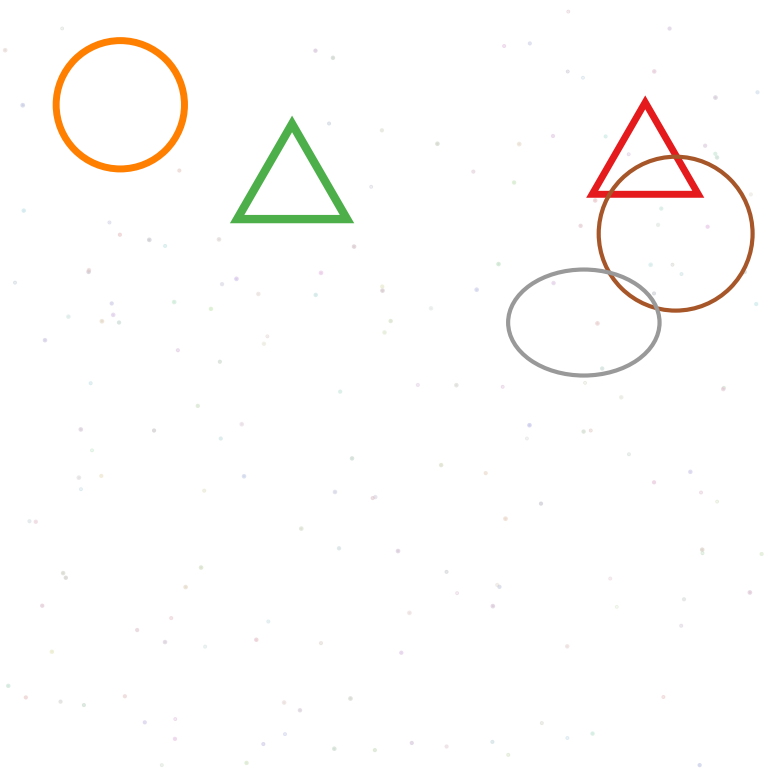[{"shape": "triangle", "thickness": 2.5, "radius": 0.4, "center": [0.838, 0.787]}, {"shape": "triangle", "thickness": 3, "radius": 0.41, "center": [0.379, 0.757]}, {"shape": "circle", "thickness": 2.5, "radius": 0.42, "center": [0.156, 0.864]}, {"shape": "circle", "thickness": 1.5, "radius": 0.5, "center": [0.877, 0.697]}, {"shape": "oval", "thickness": 1.5, "radius": 0.49, "center": [0.758, 0.581]}]